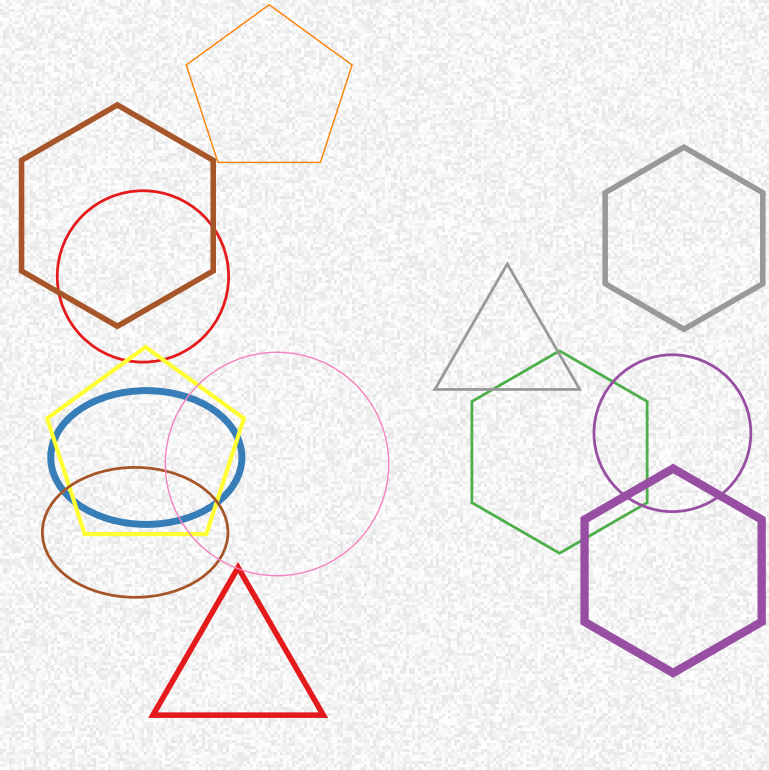[{"shape": "circle", "thickness": 1, "radius": 0.56, "center": [0.186, 0.641]}, {"shape": "triangle", "thickness": 2, "radius": 0.64, "center": [0.309, 0.135]}, {"shape": "oval", "thickness": 2.5, "radius": 0.62, "center": [0.19, 0.406]}, {"shape": "hexagon", "thickness": 1, "radius": 0.66, "center": [0.727, 0.413]}, {"shape": "hexagon", "thickness": 3, "radius": 0.66, "center": [0.874, 0.259]}, {"shape": "circle", "thickness": 1, "radius": 0.51, "center": [0.873, 0.437]}, {"shape": "pentagon", "thickness": 0.5, "radius": 0.57, "center": [0.35, 0.881]}, {"shape": "pentagon", "thickness": 1.5, "radius": 0.67, "center": [0.189, 0.415]}, {"shape": "oval", "thickness": 1, "radius": 0.6, "center": [0.175, 0.309]}, {"shape": "hexagon", "thickness": 2, "radius": 0.72, "center": [0.152, 0.72]}, {"shape": "circle", "thickness": 0.5, "radius": 0.73, "center": [0.36, 0.397]}, {"shape": "triangle", "thickness": 1, "radius": 0.54, "center": [0.659, 0.549]}, {"shape": "hexagon", "thickness": 2, "radius": 0.59, "center": [0.888, 0.691]}]